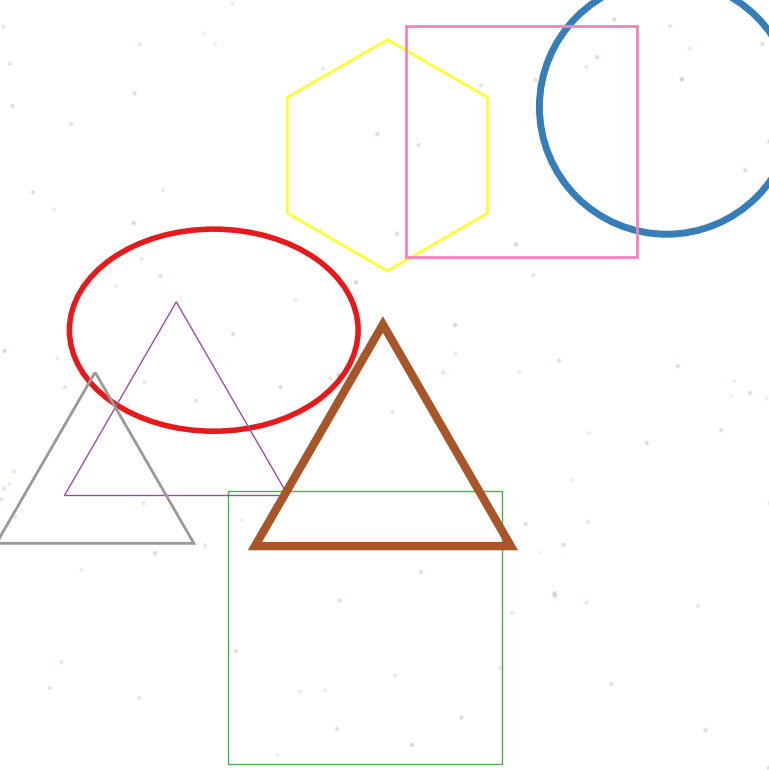[{"shape": "oval", "thickness": 2, "radius": 0.94, "center": [0.278, 0.571]}, {"shape": "circle", "thickness": 2.5, "radius": 0.83, "center": [0.866, 0.861]}, {"shape": "square", "thickness": 0.5, "radius": 0.89, "center": [0.474, 0.185]}, {"shape": "triangle", "thickness": 0.5, "radius": 0.84, "center": [0.229, 0.44]}, {"shape": "hexagon", "thickness": 1, "radius": 0.75, "center": [0.503, 0.798]}, {"shape": "triangle", "thickness": 3, "radius": 0.96, "center": [0.497, 0.387]}, {"shape": "square", "thickness": 1, "radius": 0.75, "center": [0.677, 0.816]}, {"shape": "triangle", "thickness": 1, "radius": 0.74, "center": [0.124, 0.368]}]